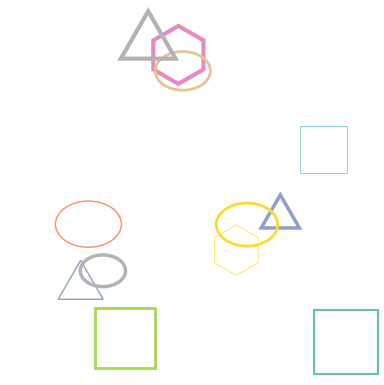[{"shape": "square", "thickness": 1.5, "radius": 0.42, "center": [0.899, 0.112]}, {"shape": "square", "thickness": 0.5, "radius": 0.3, "center": [0.841, 0.611]}, {"shape": "oval", "thickness": 1, "radius": 0.43, "center": [0.23, 0.418]}, {"shape": "triangle", "thickness": 1, "radius": 0.34, "center": [0.209, 0.256]}, {"shape": "triangle", "thickness": 2.5, "radius": 0.29, "center": [0.728, 0.437]}, {"shape": "hexagon", "thickness": 3, "radius": 0.38, "center": [0.463, 0.857]}, {"shape": "square", "thickness": 2, "radius": 0.39, "center": [0.324, 0.122]}, {"shape": "hexagon", "thickness": 0.5, "radius": 0.33, "center": [0.614, 0.35]}, {"shape": "oval", "thickness": 2, "radius": 0.4, "center": [0.641, 0.417]}, {"shape": "oval", "thickness": 2, "radius": 0.36, "center": [0.475, 0.816]}, {"shape": "triangle", "thickness": 3, "radius": 0.41, "center": [0.385, 0.889]}, {"shape": "oval", "thickness": 2.5, "radius": 0.29, "center": [0.267, 0.297]}]